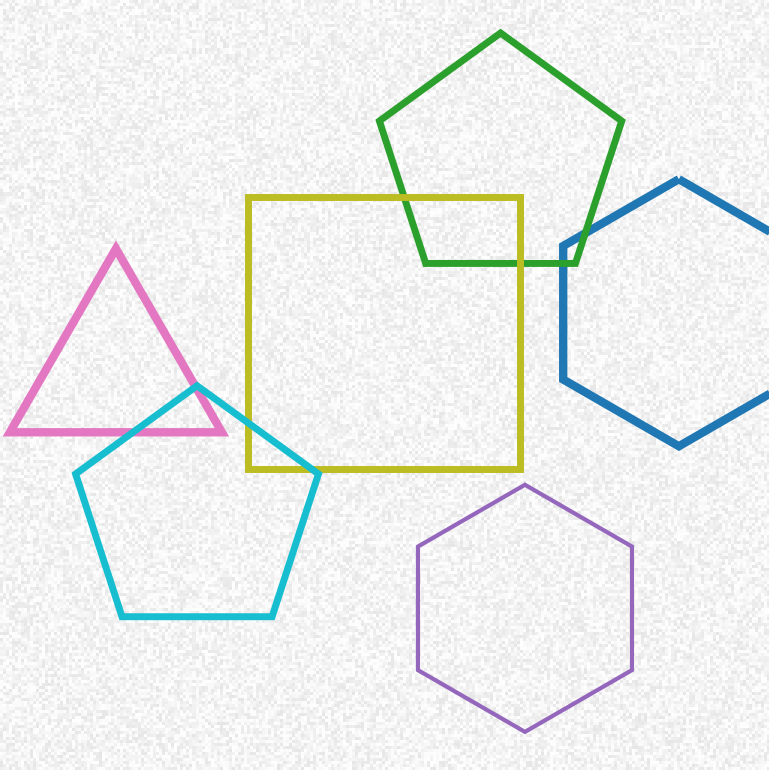[{"shape": "hexagon", "thickness": 3, "radius": 0.87, "center": [0.882, 0.594]}, {"shape": "pentagon", "thickness": 2.5, "radius": 0.83, "center": [0.65, 0.792]}, {"shape": "hexagon", "thickness": 1.5, "radius": 0.8, "center": [0.682, 0.21]}, {"shape": "triangle", "thickness": 3, "radius": 0.79, "center": [0.151, 0.518]}, {"shape": "square", "thickness": 2.5, "radius": 0.88, "center": [0.499, 0.568]}, {"shape": "pentagon", "thickness": 2.5, "radius": 0.83, "center": [0.256, 0.333]}]